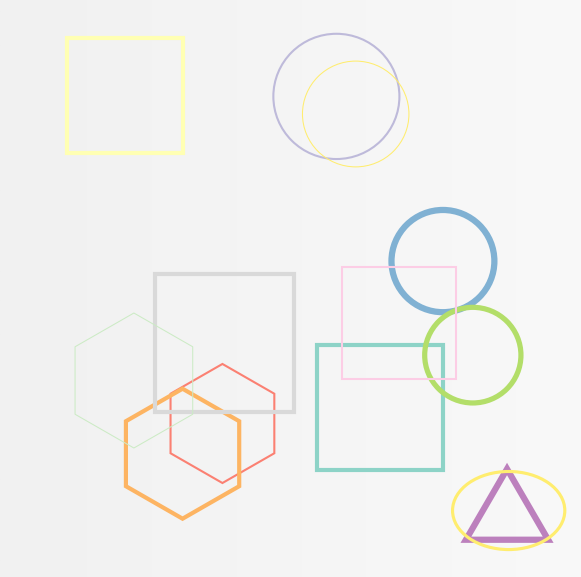[{"shape": "square", "thickness": 2, "radius": 0.54, "center": [0.654, 0.293]}, {"shape": "square", "thickness": 2, "radius": 0.5, "center": [0.215, 0.834]}, {"shape": "circle", "thickness": 1, "radius": 0.54, "center": [0.579, 0.832]}, {"shape": "hexagon", "thickness": 1, "radius": 0.52, "center": [0.383, 0.266]}, {"shape": "circle", "thickness": 3, "radius": 0.44, "center": [0.762, 0.547]}, {"shape": "hexagon", "thickness": 2, "radius": 0.56, "center": [0.314, 0.213]}, {"shape": "circle", "thickness": 2.5, "radius": 0.41, "center": [0.813, 0.384]}, {"shape": "square", "thickness": 1, "radius": 0.49, "center": [0.687, 0.44]}, {"shape": "square", "thickness": 2, "radius": 0.6, "center": [0.387, 0.405]}, {"shape": "triangle", "thickness": 3, "radius": 0.41, "center": [0.872, 0.105]}, {"shape": "hexagon", "thickness": 0.5, "radius": 0.58, "center": [0.23, 0.34]}, {"shape": "circle", "thickness": 0.5, "radius": 0.46, "center": [0.612, 0.802]}, {"shape": "oval", "thickness": 1.5, "radius": 0.48, "center": [0.875, 0.115]}]